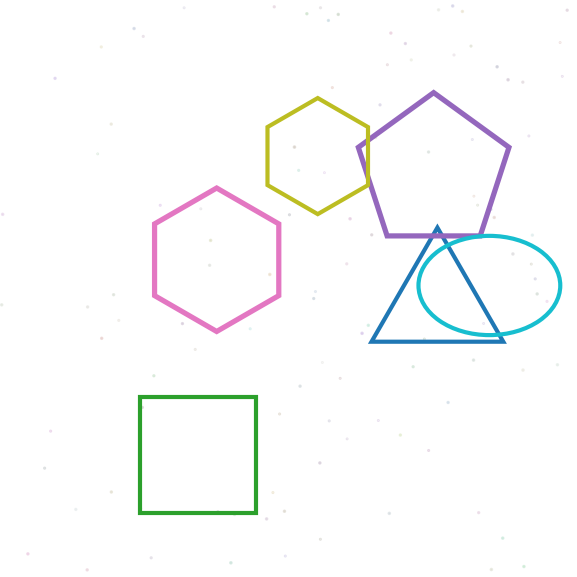[{"shape": "triangle", "thickness": 2, "radius": 0.66, "center": [0.757, 0.473]}, {"shape": "square", "thickness": 2, "radius": 0.5, "center": [0.343, 0.211]}, {"shape": "pentagon", "thickness": 2.5, "radius": 0.69, "center": [0.751, 0.702]}, {"shape": "hexagon", "thickness": 2.5, "radius": 0.62, "center": [0.375, 0.549]}, {"shape": "hexagon", "thickness": 2, "radius": 0.5, "center": [0.55, 0.729]}, {"shape": "oval", "thickness": 2, "radius": 0.61, "center": [0.847, 0.505]}]